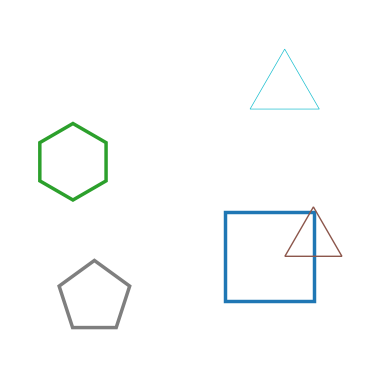[{"shape": "square", "thickness": 2.5, "radius": 0.58, "center": [0.699, 0.334]}, {"shape": "hexagon", "thickness": 2.5, "radius": 0.5, "center": [0.189, 0.58]}, {"shape": "triangle", "thickness": 1, "radius": 0.43, "center": [0.814, 0.377]}, {"shape": "pentagon", "thickness": 2.5, "radius": 0.48, "center": [0.245, 0.227]}, {"shape": "triangle", "thickness": 0.5, "radius": 0.52, "center": [0.739, 0.769]}]